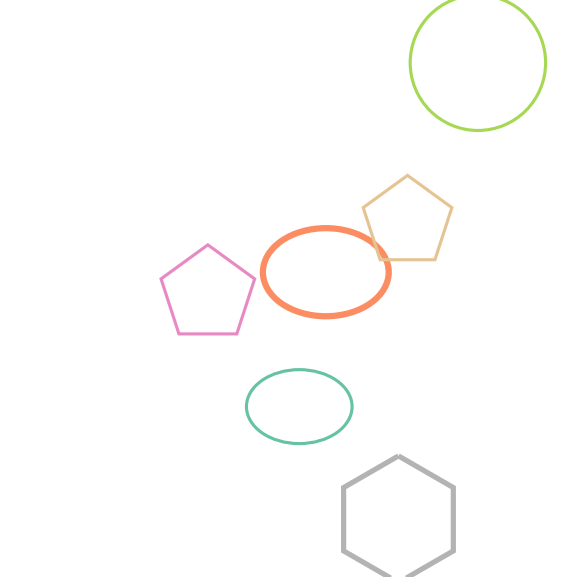[{"shape": "oval", "thickness": 1.5, "radius": 0.46, "center": [0.518, 0.295]}, {"shape": "oval", "thickness": 3, "radius": 0.54, "center": [0.564, 0.528]}, {"shape": "pentagon", "thickness": 1.5, "radius": 0.43, "center": [0.36, 0.49]}, {"shape": "circle", "thickness": 1.5, "radius": 0.59, "center": [0.828, 0.89]}, {"shape": "pentagon", "thickness": 1.5, "radius": 0.4, "center": [0.706, 0.615]}, {"shape": "hexagon", "thickness": 2.5, "radius": 0.55, "center": [0.69, 0.1]}]